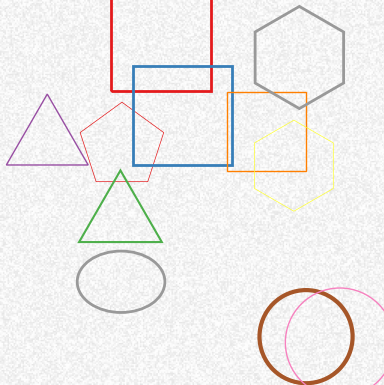[{"shape": "square", "thickness": 2, "radius": 0.65, "center": [0.419, 0.893]}, {"shape": "pentagon", "thickness": 0.5, "radius": 0.57, "center": [0.317, 0.62]}, {"shape": "square", "thickness": 2, "radius": 0.64, "center": [0.474, 0.699]}, {"shape": "triangle", "thickness": 1.5, "radius": 0.62, "center": [0.313, 0.433]}, {"shape": "triangle", "thickness": 1, "radius": 0.61, "center": [0.123, 0.633]}, {"shape": "square", "thickness": 1, "radius": 0.51, "center": [0.692, 0.659]}, {"shape": "hexagon", "thickness": 0.5, "radius": 0.59, "center": [0.763, 0.57]}, {"shape": "circle", "thickness": 3, "radius": 0.6, "center": [0.795, 0.126]}, {"shape": "circle", "thickness": 1, "radius": 0.71, "center": [0.883, 0.11]}, {"shape": "hexagon", "thickness": 2, "radius": 0.66, "center": [0.778, 0.851]}, {"shape": "oval", "thickness": 2, "radius": 0.57, "center": [0.314, 0.268]}]